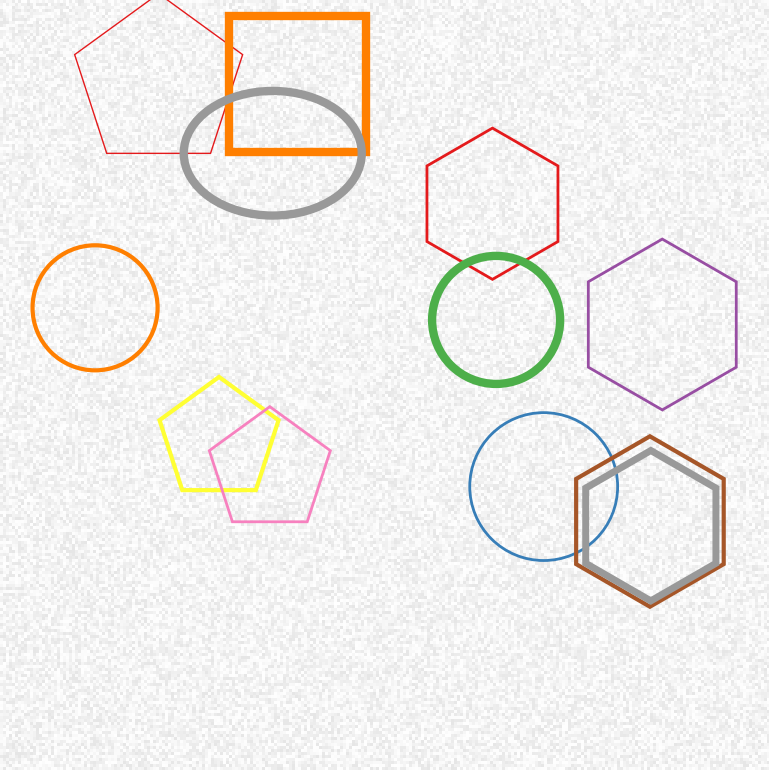[{"shape": "hexagon", "thickness": 1, "radius": 0.49, "center": [0.64, 0.735]}, {"shape": "pentagon", "thickness": 0.5, "radius": 0.57, "center": [0.206, 0.894]}, {"shape": "circle", "thickness": 1, "radius": 0.48, "center": [0.706, 0.368]}, {"shape": "circle", "thickness": 3, "radius": 0.42, "center": [0.644, 0.585]}, {"shape": "hexagon", "thickness": 1, "radius": 0.55, "center": [0.86, 0.579]}, {"shape": "circle", "thickness": 1.5, "radius": 0.41, "center": [0.123, 0.6]}, {"shape": "square", "thickness": 3, "radius": 0.44, "center": [0.387, 0.891]}, {"shape": "pentagon", "thickness": 1.5, "radius": 0.41, "center": [0.284, 0.429]}, {"shape": "hexagon", "thickness": 1.5, "radius": 0.55, "center": [0.844, 0.323]}, {"shape": "pentagon", "thickness": 1, "radius": 0.41, "center": [0.35, 0.389]}, {"shape": "oval", "thickness": 3, "radius": 0.58, "center": [0.354, 0.801]}, {"shape": "hexagon", "thickness": 2.5, "radius": 0.49, "center": [0.845, 0.317]}]